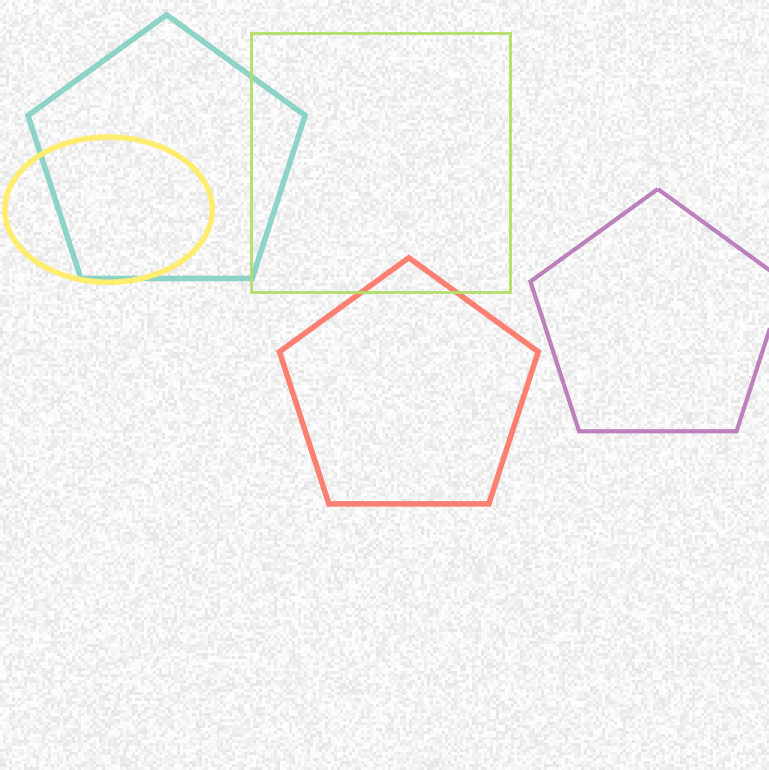[{"shape": "pentagon", "thickness": 2, "radius": 0.95, "center": [0.216, 0.791]}, {"shape": "pentagon", "thickness": 2, "radius": 0.88, "center": [0.531, 0.489]}, {"shape": "square", "thickness": 1, "radius": 0.84, "center": [0.494, 0.789]}, {"shape": "pentagon", "thickness": 1.5, "radius": 0.87, "center": [0.854, 0.581]}, {"shape": "oval", "thickness": 2, "radius": 0.67, "center": [0.141, 0.728]}]